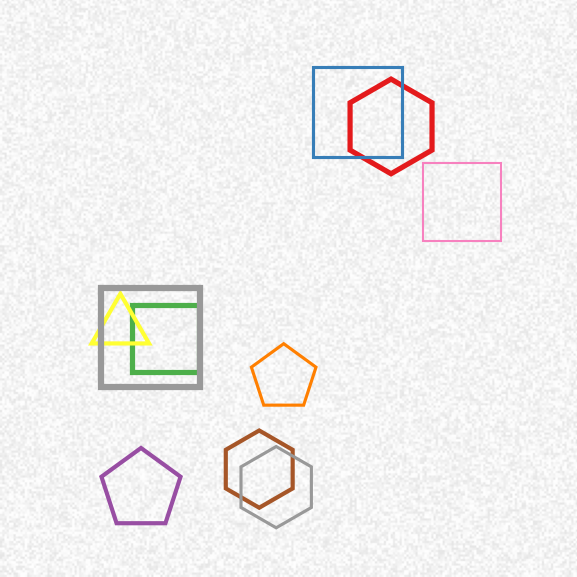[{"shape": "hexagon", "thickness": 2.5, "radius": 0.41, "center": [0.677, 0.78]}, {"shape": "square", "thickness": 1.5, "radius": 0.39, "center": [0.62, 0.805]}, {"shape": "square", "thickness": 2.5, "radius": 0.29, "center": [0.286, 0.413]}, {"shape": "pentagon", "thickness": 2, "radius": 0.36, "center": [0.244, 0.151]}, {"shape": "pentagon", "thickness": 1.5, "radius": 0.29, "center": [0.491, 0.345]}, {"shape": "triangle", "thickness": 2, "radius": 0.29, "center": [0.208, 0.433]}, {"shape": "hexagon", "thickness": 2, "radius": 0.33, "center": [0.449, 0.187]}, {"shape": "square", "thickness": 1, "radius": 0.34, "center": [0.801, 0.649]}, {"shape": "hexagon", "thickness": 1.5, "radius": 0.35, "center": [0.478, 0.156]}, {"shape": "square", "thickness": 3, "radius": 0.43, "center": [0.261, 0.415]}]